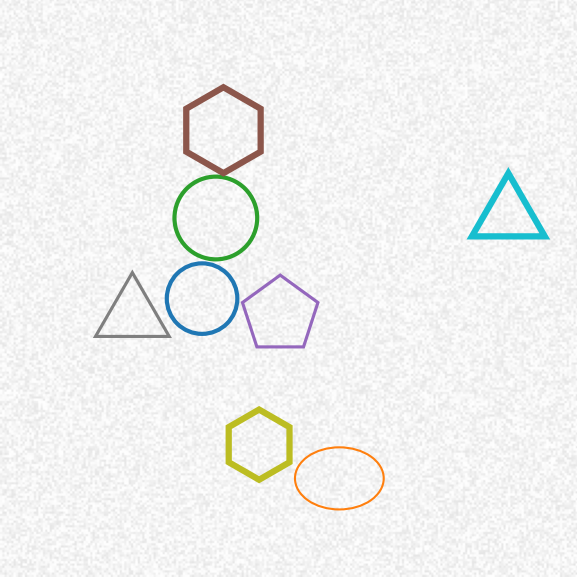[{"shape": "circle", "thickness": 2, "radius": 0.31, "center": [0.35, 0.482]}, {"shape": "oval", "thickness": 1, "radius": 0.38, "center": [0.588, 0.171]}, {"shape": "circle", "thickness": 2, "radius": 0.36, "center": [0.374, 0.622]}, {"shape": "pentagon", "thickness": 1.5, "radius": 0.34, "center": [0.485, 0.454]}, {"shape": "hexagon", "thickness": 3, "radius": 0.37, "center": [0.387, 0.774]}, {"shape": "triangle", "thickness": 1.5, "radius": 0.37, "center": [0.229, 0.453]}, {"shape": "hexagon", "thickness": 3, "radius": 0.3, "center": [0.449, 0.229]}, {"shape": "triangle", "thickness": 3, "radius": 0.36, "center": [0.88, 0.626]}]